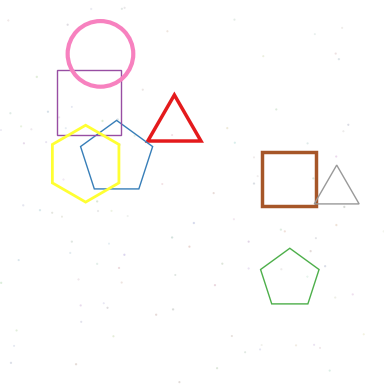[{"shape": "triangle", "thickness": 2.5, "radius": 0.4, "center": [0.453, 0.674]}, {"shape": "pentagon", "thickness": 1, "radius": 0.49, "center": [0.303, 0.589]}, {"shape": "pentagon", "thickness": 1, "radius": 0.4, "center": [0.753, 0.275]}, {"shape": "square", "thickness": 1, "radius": 0.42, "center": [0.231, 0.733]}, {"shape": "hexagon", "thickness": 2, "radius": 0.5, "center": [0.222, 0.575]}, {"shape": "square", "thickness": 2.5, "radius": 0.35, "center": [0.75, 0.534]}, {"shape": "circle", "thickness": 3, "radius": 0.43, "center": [0.261, 0.86]}, {"shape": "triangle", "thickness": 1, "radius": 0.34, "center": [0.875, 0.504]}]